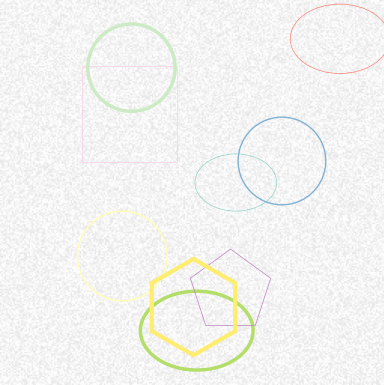[{"shape": "oval", "thickness": 0.5, "radius": 0.53, "center": [0.613, 0.526]}, {"shape": "circle", "thickness": 1, "radius": 0.58, "center": [0.318, 0.335]}, {"shape": "oval", "thickness": 0.5, "radius": 0.64, "center": [0.883, 0.899]}, {"shape": "circle", "thickness": 1, "radius": 0.57, "center": [0.732, 0.582]}, {"shape": "oval", "thickness": 2.5, "radius": 0.73, "center": [0.511, 0.141]}, {"shape": "square", "thickness": 0.5, "radius": 0.62, "center": [0.336, 0.703]}, {"shape": "pentagon", "thickness": 0.5, "radius": 0.55, "center": [0.599, 0.243]}, {"shape": "circle", "thickness": 2.5, "radius": 0.57, "center": [0.341, 0.824]}, {"shape": "hexagon", "thickness": 3, "radius": 0.63, "center": [0.503, 0.202]}]